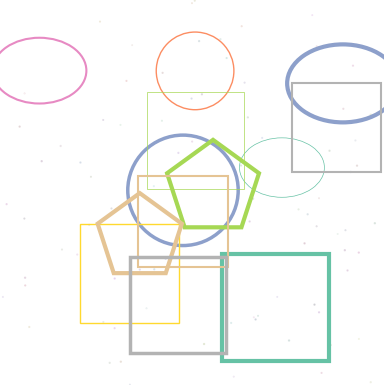[{"shape": "square", "thickness": 3, "radius": 0.7, "center": [0.716, 0.202]}, {"shape": "oval", "thickness": 0.5, "radius": 0.55, "center": [0.732, 0.565]}, {"shape": "circle", "thickness": 1, "radius": 0.5, "center": [0.507, 0.816]}, {"shape": "circle", "thickness": 2.5, "radius": 0.72, "center": [0.475, 0.506]}, {"shape": "oval", "thickness": 3, "radius": 0.72, "center": [0.891, 0.783]}, {"shape": "oval", "thickness": 1.5, "radius": 0.61, "center": [0.102, 0.817]}, {"shape": "pentagon", "thickness": 3, "radius": 0.63, "center": [0.553, 0.511]}, {"shape": "square", "thickness": 0.5, "radius": 0.63, "center": [0.508, 0.634]}, {"shape": "square", "thickness": 1, "radius": 0.65, "center": [0.336, 0.29]}, {"shape": "pentagon", "thickness": 3, "radius": 0.57, "center": [0.363, 0.384]}, {"shape": "square", "thickness": 1.5, "radius": 0.59, "center": [0.475, 0.425]}, {"shape": "square", "thickness": 2.5, "radius": 0.62, "center": [0.462, 0.208]}, {"shape": "square", "thickness": 1.5, "radius": 0.58, "center": [0.874, 0.668]}]